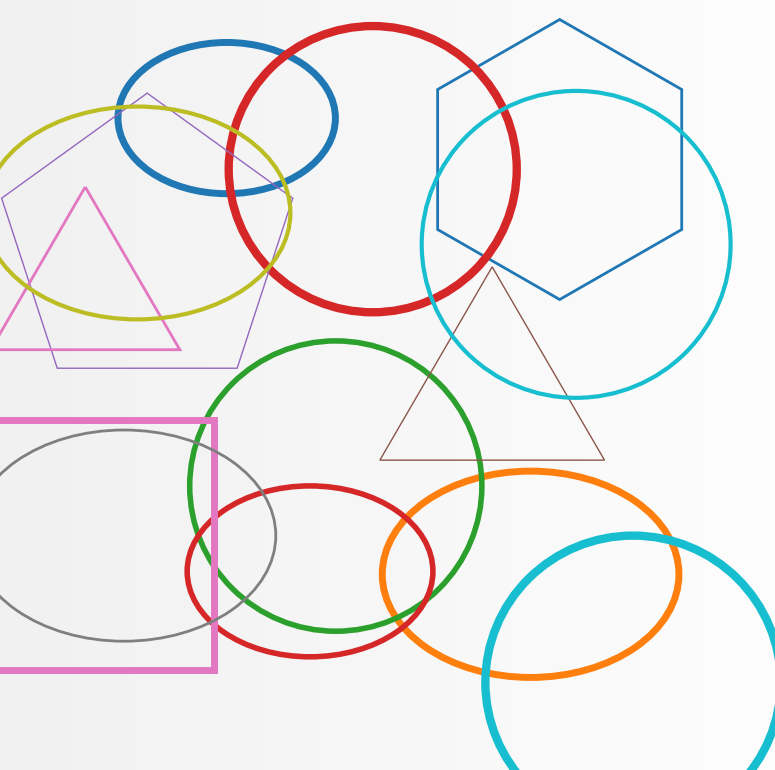[{"shape": "hexagon", "thickness": 1, "radius": 0.91, "center": [0.722, 0.793]}, {"shape": "oval", "thickness": 2.5, "radius": 0.7, "center": [0.293, 0.847]}, {"shape": "oval", "thickness": 2.5, "radius": 0.96, "center": [0.685, 0.254]}, {"shape": "circle", "thickness": 2, "radius": 0.94, "center": [0.433, 0.369]}, {"shape": "oval", "thickness": 2, "radius": 0.79, "center": [0.4, 0.258]}, {"shape": "circle", "thickness": 3, "radius": 0.93, "center": [0.481, 0.78]}, {"shape": "pentagon", "thickness": 0.5, "radius": 0.99, "center": [0.19, 0.682]}, {"shape": "triangle", "thickness": 0.5, "radius": 0.84, "center": [0.635, 0.486]}, {"shape": "square", "thickness": 2.5, "radius": 0.81, "center": [0.113, 0.292]}, {"shape": "triangle", "thickness": 1, "radius": 0.7, "center": [0.11, 0.616]}, {"shape": "oval", "thickness": 1, "radius": 0.98, "center": [0.16, 0.304]}, {"shape": "oval", "thickness": 1.5, "radius": 0.99, "center": [0.177, 0.723]}, {"shape": "circle", "thickness": 3, "radius": 0.95, "center": [0.817, 0.114]}, {"shape": "circle", "thickness": 1.5, "radius": 1.0, "center": [0.743, 0.683]}]